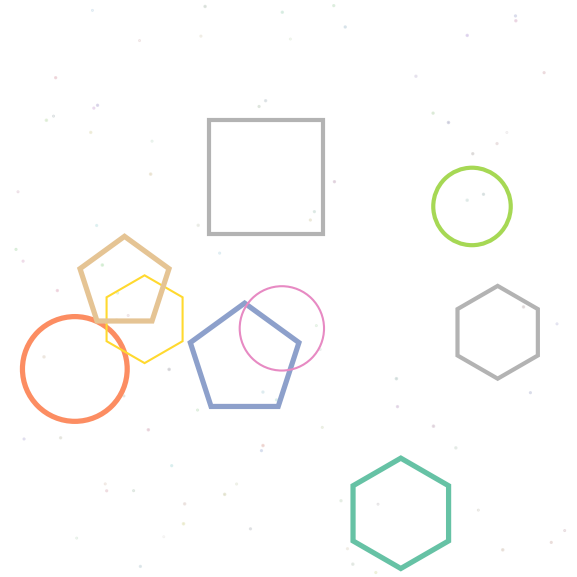[{"shape": "hexagon", "thickness": 2.5, "radius": 0.48, "center": [0.694, 0.11]}, {"shape": "circle", "thickness": 2.5, "radius": 0.45, "center": [0.13, 0.36]}, {"shape": "pentagon", "thickness": 2.5, "radius": 0.49, "center": [0.424, 0.375]}, {"shape": "circle", "thickness": 1, "radius": 0.37, "center": [0.488, 0.431]}, {"shape": "circle", "thickness": 2, "radius": 0.34, "center": [0.817, 0.642]}, {"shape": "hexagon", "thickness": 1, "radius": 0.38, "center": [0.25, 0.446]}, {"shape": "pentagon", "thickness": 2.5, "radius": 0.41, "center": [0.216, 0.509]}, {"shape": "hexagon", "thickness": 2, "radius": 0.4, "center": [0.862, 0.424]}, {"shape": "square", "thickness": 2, "radius": 0.49, "center": [0.46, 0.693]}]